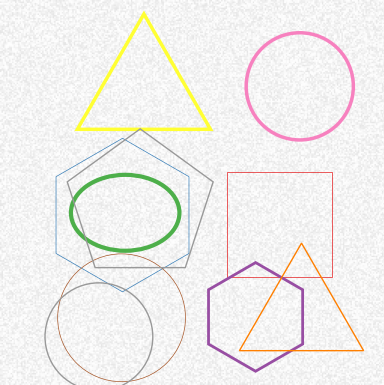[{"shape": "square", "thickness": 0.5, "radius": 0.68, "center": [0.727, 0.417]}, {"shape": "hexagon", "thickness": 0.5, "radius": 1.0, "center": [0.318, 0.441]}, {"shape": "oval", "thickness": 3, "radius": 0.7, "center": [0.325, 0.447]}, {"shape": "hexagon", "thickness": 2, "radius": 0.71, "center": [0.664, 0.177]}, {"shape": "triangle", "thickness": 1, "radius": 0.93, "center": [0.783, 0.182]}, {"shape": "triangle", "thickness": 2.5, "radius": 1.0, "center": [0.374, 0.764]}, {"shape": "circle", "thickness": 0.5, "radius": 0.83, "center": [0.316, 0.175]}, {"shape": "circle", "thickness": 2.5, "radius": 0.7, "center": [0.779, 0.776]}, {"shape": "pentagon", "thickness": 1, "radius": 1.0, "center": [0.364, 0.466]}, {"shape": "circle", "thickness": 1, "radius": 0.7, "center": [0.257, 0.125]}]